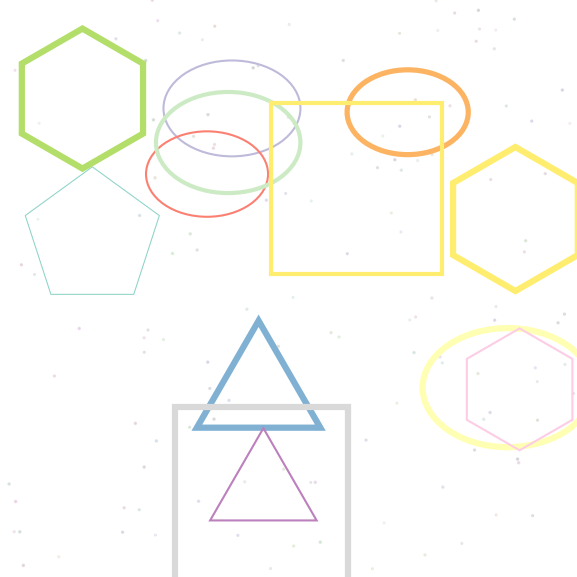[{"shape": "pentagon", "thickness": 0.5, "radius": 0.61, "center": [0.16, 0.588]}, {"shape": "oval", "thickness": 3, "radius": 0.74, "center": [0.879, 0.328]}, {"shape": "oval", "thickness": 1, "radius": 0.59, "center": [0.402, 0.811]}, {"shape": "oval", "thickness": 1, "radius": 0.53, "center": [0.359, 0.698]}, {"shape": "triangle", "thickness": 3, "radius": 0.62, "center": [0.448, 0.32]}, {"shape": "oval", "thickness": 2.5, "radius": 0.52, "center": [0.706, 0.805]}, {"shape": "hexagon", "thickness": 3, "radius": 0.61, "center": [0.143, 0.828]}, {"shape": "hexagon", "thickness": 1, "radius": 0.53, "center": [0.9, 0.325]}, {"shape": "square", "thickness": 3, "radius": 0.75, "center": [0.453, 0.144]}, {"shape": "triangle", "thickness": 1, "radius": 0.53, "center": [0.456, 0.151]}, {"shape": "oval", "thickness": 2, "radius": 0.63, "center": [0.395, 0.752]}, {"shape": "hexagon", "thickness": 3, "radius": 0.62, "center": [0.893, 0.62]}, {"shape": "square", "thickness": 2, "radius": 0.74, "center": [0.617, 0.673]}]